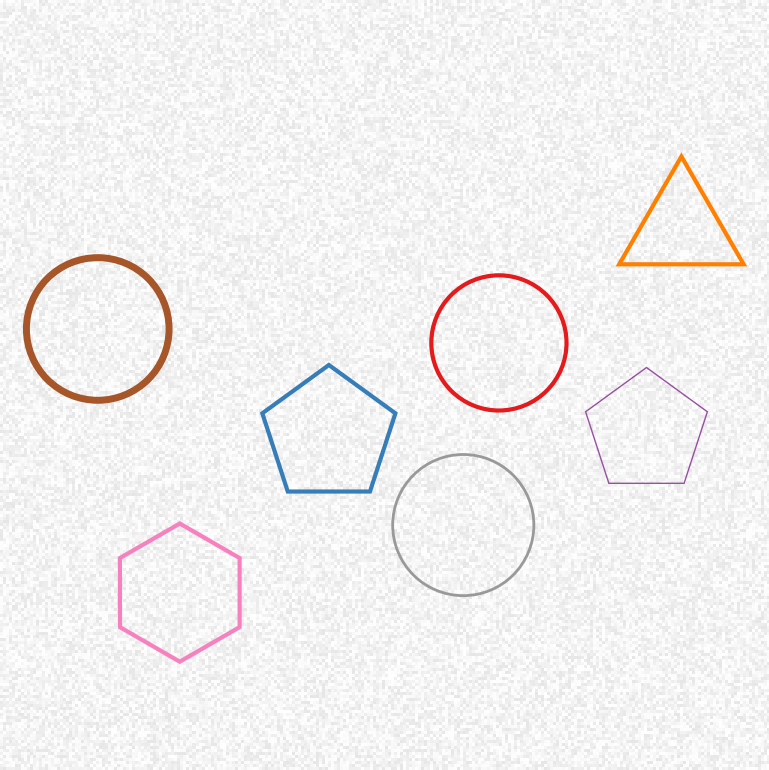[{"shape": "circle", "thickness": 1.5, "radius": 0.44, "center": [0.648, 0.555]}, {"shape": "pentagon", "thickness": 1.5, "radius": 0.45, "center": [0.427, 0.435]}, {"shape": "pentagon", "thickness": 0.5, "radius": 0.42, "center": [0.84, 0.44]}, {"shape": "triangle", "thickness": 1.5, "radius": 0.47, "center": [0.885, 0.703]}, {"shape": "circle", "thickness": 2.5, "radius": 0.46, "center": [0.127, 0.573]}, {"shape": "hexagon", "thickness": 1.5, "radius": 0.45, "center": [0.233, 0.23]}, {"shape": "circle", "thickness": 1, "radius": 0.46, "center": [0.602, 0.318]}]